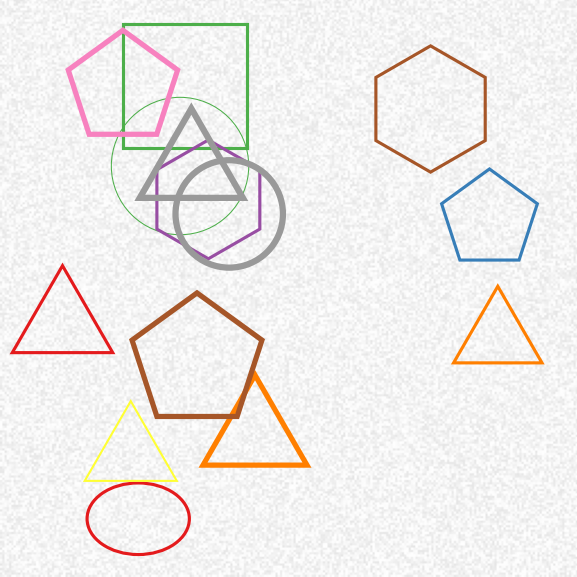[{"shape": "oval", "thickness": 1.5, "radius": 0.44, "center": [0.239, 0.101]}, {"shape": "triangle", "thickness": 1.5, "radius": 0.5, "center": [0.108, 0.439]}, {"shape": "pentagon", "thickness": 1.5, "radius": 0.44, "center": [0.848, 0.619]}, {"shape": "square", "thickness": 1.5, "radius": 0.54, "center": [0.32, 0.85]}, {"shape": "circle", "thickness": 0.5, "radius": 0.59, "center": [0.312, 0.712]}, {"shape": "hexagon", "thickness": 1.5, "radius": 0.51, "center": [0.361, 0.654]}, {"shape": "triangle", "thickness": 2.5, "radius": 0.52, "center": [0.442, 0.246]}, {"shape": "triangle", "thickness": 1.5, "radius": 0.44, "center": [0.862, 0.415]}, {"shape": "triangle", "thickness": 1, "radius": 0.46, "center": [0.226, 0.212]}, {"shape": "pentagon", "thickness": 2.5, "radius": 0.59, "center": [0.341, 0.374]}, {"shape": "hexagon", "thickness": 1.5, "radius": 0.55, "center": [0.746, 0.81]}, {"shape": "pentagon", "thickness": 2.5, "radius": 0.5, "center": [0.213, 0.847]}, {"shape": "triangle", "thickness": 3, "radius": 0.52, "center": [0.331, 0.708]}, {"shape": "circle", "thickness": 3, "radius": 0.47, "center": [0.397, 0.629]}]